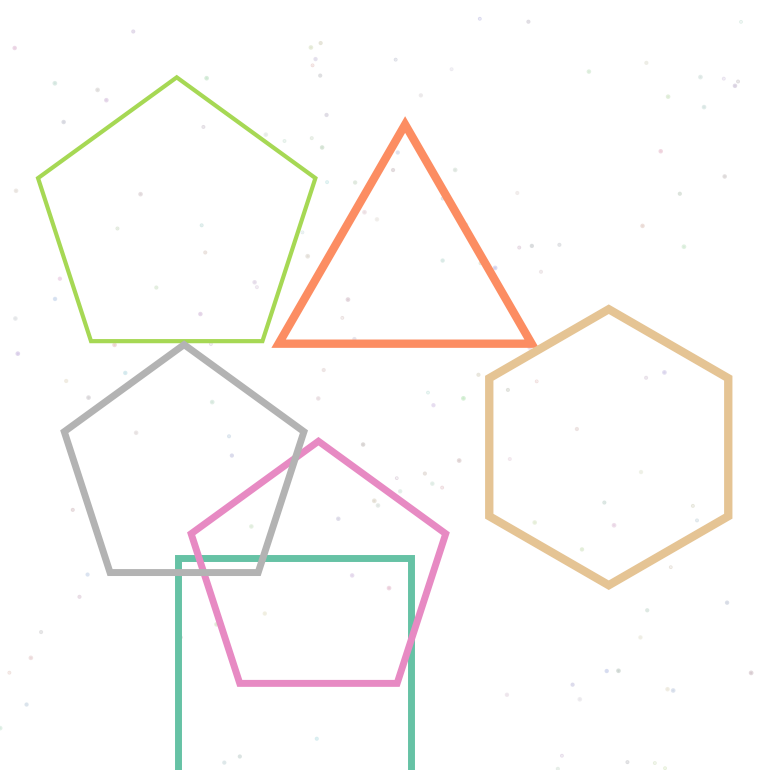[{"shape": "square", "thickness": 2.5, "radius": 0.75, "center": [0.382, 0.125]}, {"shape": "triangle", "thickness": 3, "radius": 0.95, "center": [0.526, 0.649]}, {"shape": "pentagon", "thickness": 2.5, "radius": 0.87, "center": [0.414, 0.253]}, {"shape": "pentagon", "thickness": 1.5, "radius": 0.95, "center": [0.23, 0.71]}, {"shape": "hexagon", "thickness": 3, "radius": 0.9, "center": [0.791, 0.419]}, {"shape": "pentagon", "thickness": 2.5, "radius": 0.82, "center": [0.239, 0.389]}]